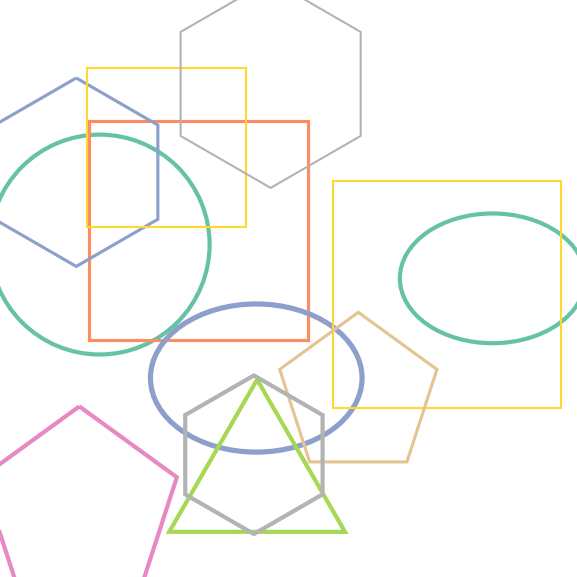[{"shape": "circle", "thickness": 2, "radius": 0.95, "center": [0.173, 0.576]}, {"shape": "oval", "thickness": 2, "radius": 0.8, "center": [0.853, 0.517]}, {"shape": "square", "thickness": 1.5, "radius": 0.95, "center": [0.344, 0.601]}, {"shape": "hexagon", "thickness": 1.5, "radius": 0.82, "center": [0.132, 0.701]}, {"shape": "oval", "thickness": 2.5, "radius": 0.92, "center": [0.444, 0.345]}, {"shape": "pentagon", "thickness": 2, "radius": 0.89, "center": [0.137, 0.118]}, {"shape": "triangle", "thickness": 2, "radius": 0.88, "center": [0.445, 0.166]}, {"shape": "square", "thickness": 1, "radius": 0.98, "center": [0.774, 0.489]}, {"shape": "square", "thickness": 1, "radius": 0.69, "center": [0.289, 0.744]}, {"shape": "pentagon", "thickness": 1.5, "radius": 0.72, "center": [0.62, 0.315]}, {"shape": "hexagon", "thickness": 2, "radius": 0.69, "center": [0.44, 0.212]}, {"shape": "hexagon", "thickness": 1, "radius": 0.9, "center": [0.469, 0.854]}]